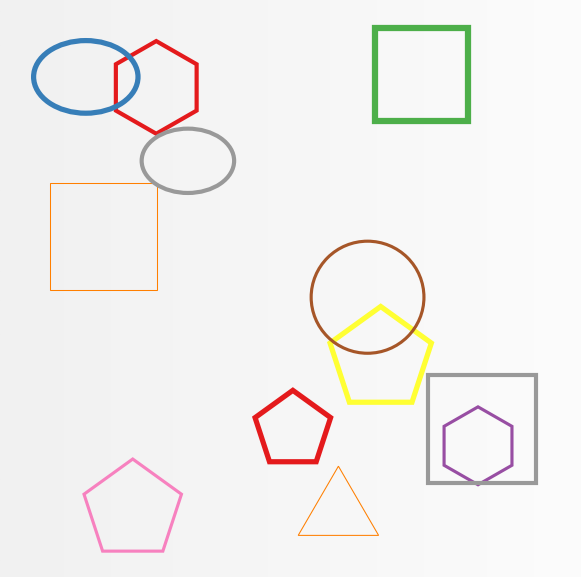[{"shape": "pentagon", "thickness": 2.5, "radius": 0.34, "center": [0.504, 0.255]}, {"shape": "hexagon", "thickness": 2, "radius": 0.4, "center": [0.269, 0.848]}, {"shape": "oval", "thickness": 2.5, "radius": 0.45, "center": [0.148, 0.866]}, {"shape": "square", "thickness": 3, "radius": 0.4, "center": [0.725, 0.871]}, {"shape": "hexagon", "thickness": 1.5, "radius": 0.34, "center": [0.822, 0.227]}, {"shape": "square", "thickness": 0.5, "radius": 0.46, "center": [0.177, 0.59]}, {"shape": "triangle", "thickness": 0.5, "radius": 0.4, "center": [0.582, 0.112]}, {"shape": "pentagon", "thickness": 2.5, "radius": 0.46, "center": [0.655, 0.377]}, {"shape": "circle", "thickness": 1.5, "radius": 0.49, "center": [0.632, 0.484]}, {"shape": "pentagon", "thickness": 1.5, "radius": 0.44, "center": [0.228, 0.116]}, {"shape": "oval", "thickness": 2, "radius": 0.4, "center": [0.323, 0.721]}, {"shape": "square", "thickness": 2, "radius": 0.46, "center": [0.83, 0.256]}]